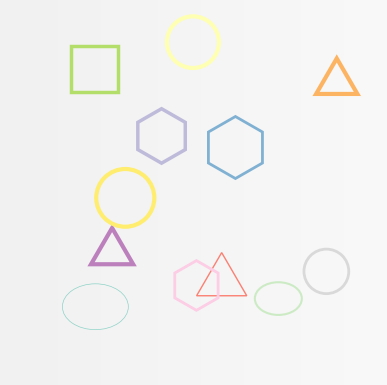[{"shape": "oval", "thickness": 0.5, "radius": 0.43, "center": [0.246, 0.203]}, {"shape": "circle", "thickness": 3, "radius": 0.34, "center": [0.498, 0.89]}, {"shape": "hexagon", "thickness": 2.5, "radius": 0.35, "center": [0.417, 0.647]}, {"shape": "triangle", "thickness": 1, "radius": 0.37, "center": [0.572, 0.269]}, {"shape": "hexagon", "thickness": 2, "radius": 0.4, "center": [0.608, 0.617]}, {"shape": "triangle", "thickness": 3, "radius": 0.31, "center": [0.869, 0.787]}, {"shape": "square", "thickness": 2.5, "radius": 0.3, "center": [0.244, 0.821]}, {"shape": "hexagon", "thickness": 2, "radius": 0.32, "center": [0.507, 0.259]}, {"shape": "circle", "thickness": 2, "radius": 0.29, "center": [0.842, 0.295]}, {"shape": "triangle", "thickness": 3, "radius": 0.31, "center": [0.289, 0.345]}, {"shape": "oval", "thickness": 1.5, "radius": 0.3, "center": [0.718, 0.224]}, {"shape": "circle", "thickness": 3, "radius": 0.37, "center": [0.323, 0.486]}]